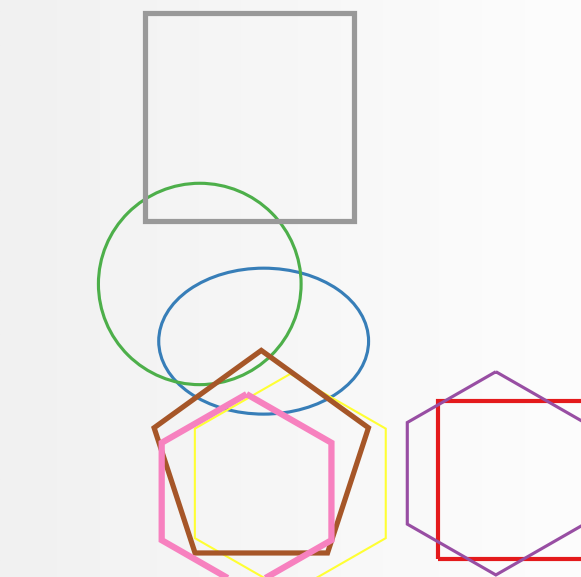[{"shape": "square", "thickness": 2, "radius": 0.68, "center": [0.89, 0.168]}, {"shape": "oval", "thickness": 1.5, "radius": 0.9, "center": [0.454, 0.408]}, {"shape": "circle", "thickness": 1.5, "radius": 0.87, "center": [0.344, 0.507]}, {"shape": "hexagon", "thickness": 1.5, "radius": 0.88, "center": [0.853, 0.18]}, {"shape": "hexagon", "thickness": 1, "radius": 0.95, "center": [0.499, 0.162]}, {"shape": "pentagon", "thickness": 2.5, "radius": 0.97, "center": [0.45, 0.198]}, {"shape": "hexagon", "thickness": 3, "radius": 0.84, "center": [0.424, 0.148]}, {"shape": "square", "thickness": 2.5, "radius": 0.9, "center": [0.429, 0.797]}]